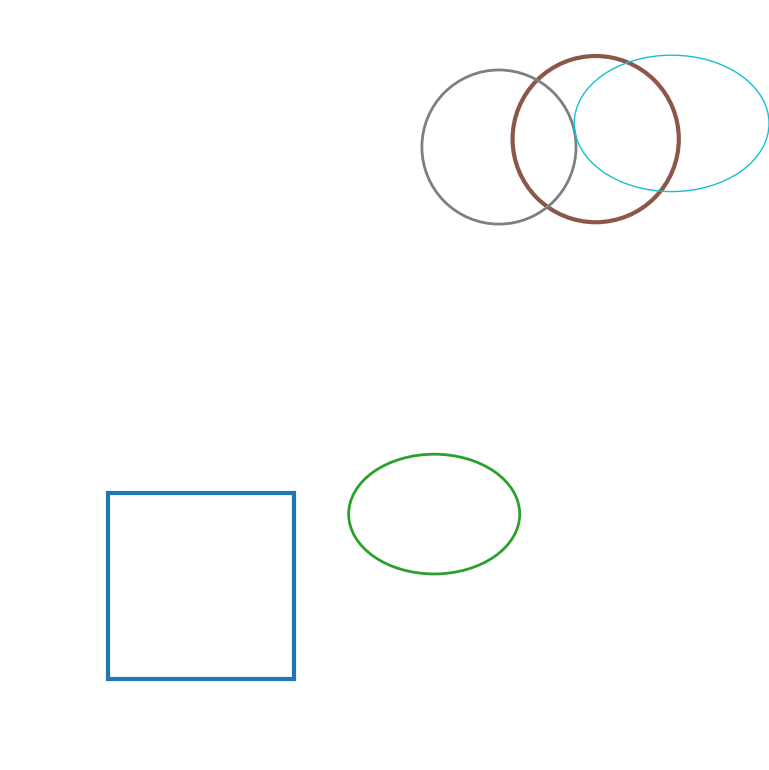[{"shape": "square", "thickness": 1.5, "radius": 0.6, "center": [0.26, 0.239]}, {"shape": "oval", "thickness": 1, "radius": 0.56, "center": [0.564, 0.332]}, {"shape": "circle", "thickness": 1.5, "radius": 0.54, "center": [0.774, 0.819]}, {"shape": "circle", "thickness": 1, "radius": 0.5, "center": [0.648, 0.809]}, {"shape": "oval", "thickness": 0.5, "radius": 0.63, "center": [0.872, 0.84]}]